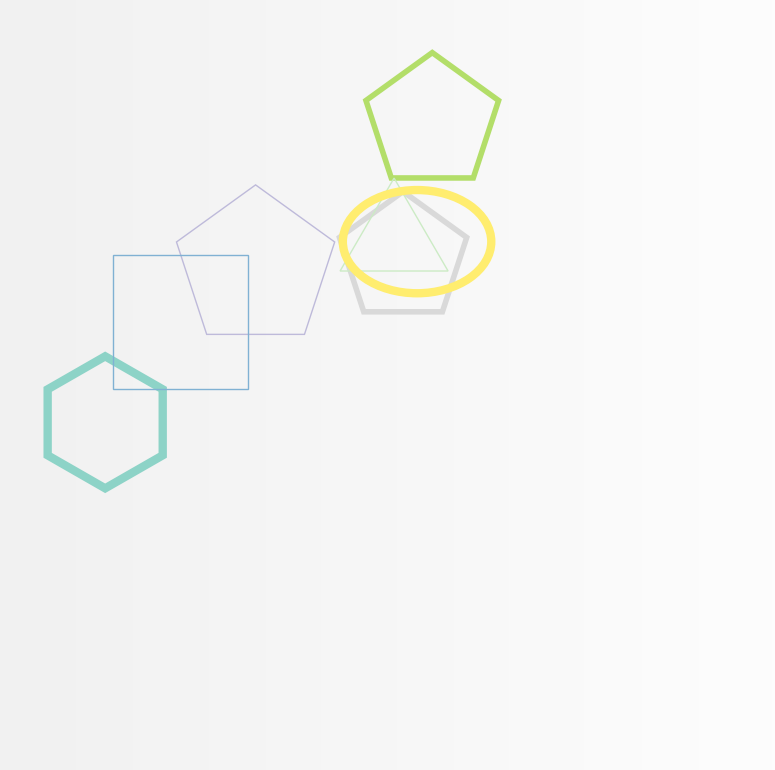[{"shape": "hexagon", "thickness": 3, "radius": 0.43, "center": [0.136, 0.452]}, {"shape": "pentagon", "thickness": 0.5, "radius": 0.54, "center": [0.33, 0.653]}, {"shape": "square", "thickness": 0.5, "radius": 0.43, "center": [0.233, 0.582]}, {"shape": "pentagon", "thickness": 2, "radius": 0.45, "center": [0.558, 0.842]}, {"shape": "pentagon", "thickness": 2, "radius": 0.43, "center": [0.52, 0.665]}, {"shape": "triangle", "thickness": 0.5, "radius": 0.4, "center": [0.508, 0.688]}, {"shape": "oval", "thickness": 3, "radius": 0.48, "center": [0.538, 0.686]}]